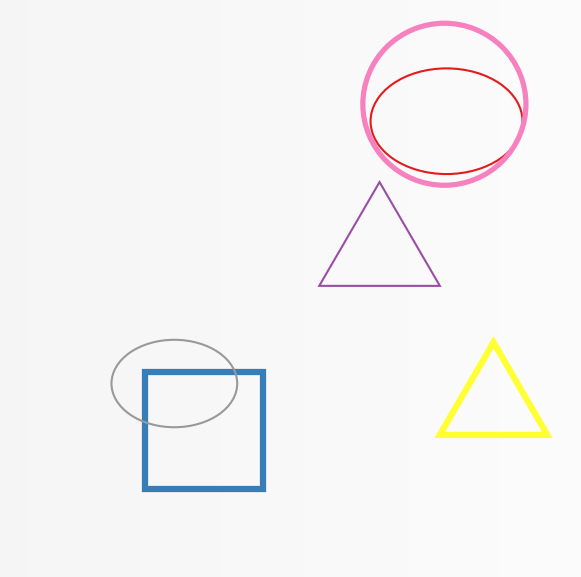[{"shape": "oval", "thickness": 1, "radius": 0.65, "center": [0.768, 0.789]}, {"shape": "square", "thickness": 3, "radius": 0.51, "center": [0.351, 0.254]}, {"shape": "triangle", "thickness": 1, "radius": 0.6, "center": [0.653, 0.564]}, {"shape": "triangle", "thickness": 3, "radius": 0.53, "center": [0.849, 0.299]}, {"shape": "circle", "thickness": 2.5, "radius": 0.7, "center": [0.765, 0.819]}, {"shape": "oval", "thickness": 1, "radius": 0.54, "center": [0.3, 0.335]}]